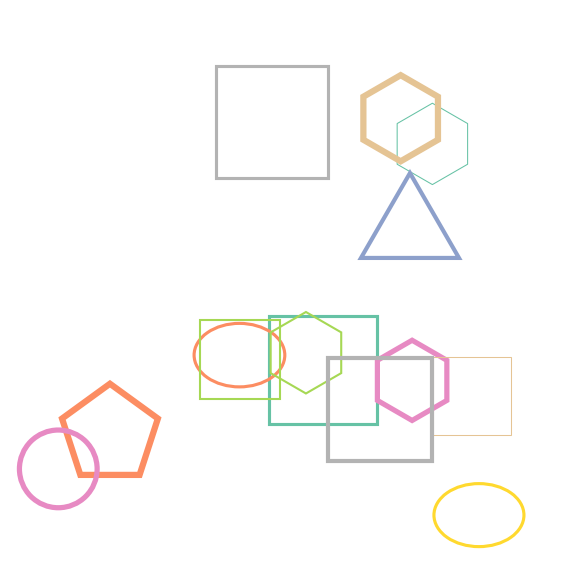[{"shape": "hexagon", "thickness": 0.5, "radius": 0.35, "center": [0.749, 0.75]}, {"shape": "square", "thickness": 1.5, "radius": 0.46, "center": [0.559, 0.358]}, {"shape": "pentagon", "thickness": 3, "radius": 0.44, "center": [0.19, 0.247]}, {"shape": "oval", "thickness": 1.5, "radius": 0.39, "center": [0.415, 0.384]}, {"shape": "triangle", "thickness": 2, "radius": 0.49, "center": [0.71, 0.601]}, {"shape": "hexagon", "thickness": 2.5, "radius": 0.35, "center": [0.714, 0.34]}, {"shape": "circle", "thickness": 2.5, "radius": 0.34, "center": [0.101, 0.187]}, {"shape": "square", "thickness": 1, "radius": 0.34, "center": [0.416, 0.377]}, {"shape": "hexagon", "thickness": 1, "radius": 0.35, "center": [0.53, 0.388]}, {"shape": "oval", "thickness": 1.5, "radius": 0.39, "center": [0.829, 0.107]}, {"shape": "hexagon", "thickness": 3, "radius": 0.37, "center": [0.694, 0.794]}, {"shape": "square", "thickness": 0.5, "radius": 0.34, "center": [0.817, 0.314]}, {"shape": "square", "thickness": 1.5, "radius": 0.48, "center": [0.471, 0.788]}, {"shape": "square", "thickness": 2, "radius": 0.45, "center": [0.659, 0.29]}]